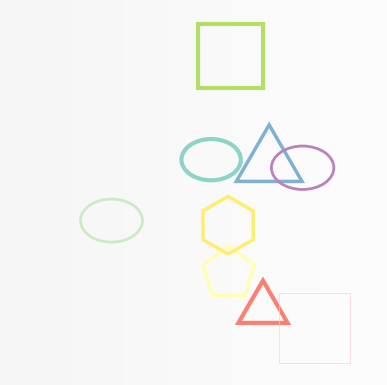[{"shape": "oval", "thickness": 3, "radius": 0.38, "center": [0.545, 0.585]}, {"shape": "pentagon", "thickness": 2.5, "radius": 0.35, "center": [0.59, 0.29]}, {"shape": "triangle", "thickness": 3, "radius": 0.37, "center": [0.679, 0.198]}, {"shape": "triangle", "thickness": 2.5, "radius": 0.49, "center": [0.695, 0.578]}, {"shape": "square", "thickness": 3, "radius": 0.41, "center": [0.595, 0.855]}, {"shape": "square", "thickness": 0.5, "radius": 0.46, "center": [0.811, 0.149]}, {"shape": "oval", "thickness": 2, "radius": 0.4, "center": [0.781, 0.564]}, {"shape": "oval", "thickness": 2, "radius": 0.4, "center": [0.288, 0.427]}, {"shape": "hexagon", "thickness": 2.5, "radius": 0.37, "center": [0.589, 0.415]}]